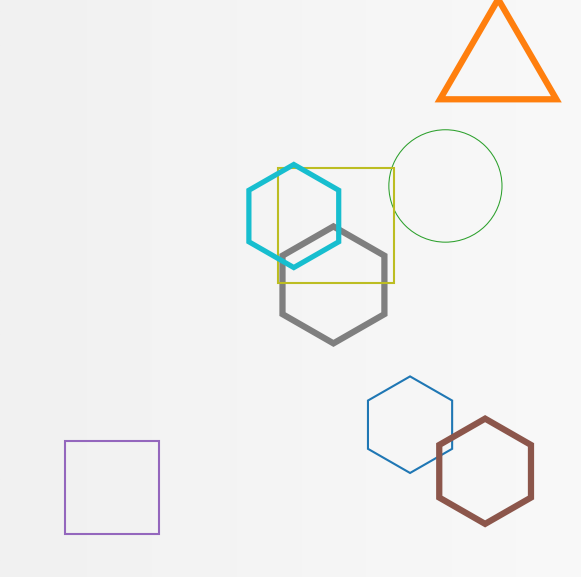[{"shape": "hexagon", "thickness": 1, "radius": 0.42, "center": [0.705, 0.264]}, {"shape": "triangle", "thickness": 3, "radius": 0.58, "center": [0.857, 0.885]}, {"shape": "circle", "thickness": 0.5, "radius": 0.49, "center": [0.766, 0.677]}, {"shape": "square", "thickness": 1, "radius": 0.4, "center": [0.193, 0.155]}, {"shape": "hexagon", "thickness": 3, "radius": 0.46, "center": [0.835, 0.183]}, {"shape": "hexagon", "thickness": 3, "radius": 0.51, "center": [0.574, 0.506]}, {"shape": "square", "thickness": 1, "radius": 0.5, "center": [0.578, 0.608]}, {"shape": "hexagon", "thickness": 2.5, "radius": 0.45, "center": [0.505, 0.625]}]